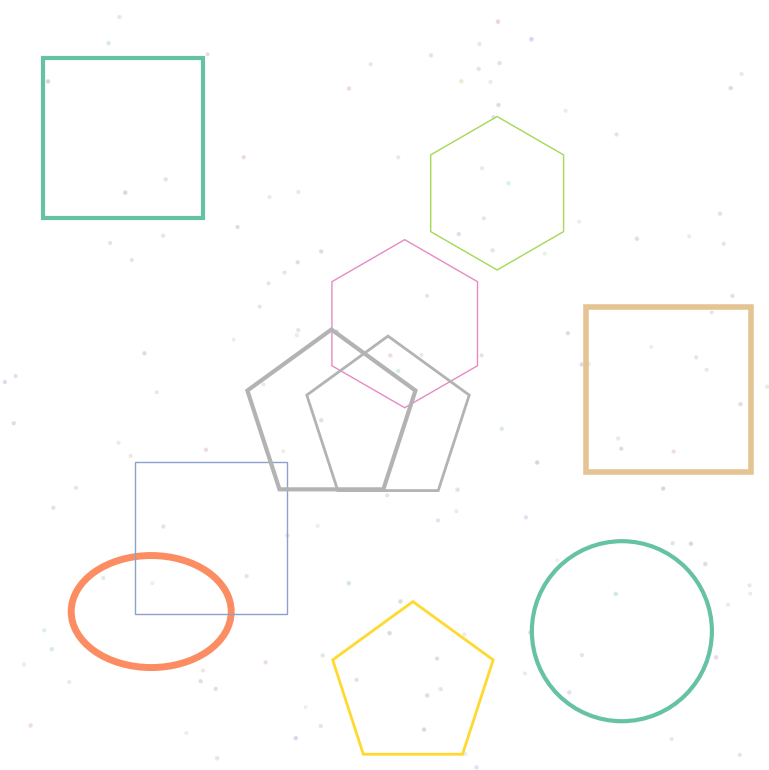[{"shape": "square", "thickness": 1.5, "radius": 0.52, "center": [0.16, 0.821]}, {"shape": "circle", "thickness": 1.5, "radius": 0.58, "center": [0.808, 0.18]}, {"shape": "oval", "thickness": 2.5, "radius": 0.52, "center": [0.196, 0.206]}, {"shape": "square", "thickness": 0.5, "radius": 0.49, "center": [0.274, 0.301]}, {"shape": "hexagon", "thickness": 0.5, "radius": 0.55, "center": [0.526, 0.58]}, {"shape": "hexagon", "thickness": 0.5, "radius": 0.5, "center": [0.646, 0.749]}, {"shape": "pentagon", "thickness": 1, "radius": 0.55, "center": [0.536, 0.109]}, {"shape": "square", "thickness": 2, "radius": 0.53, "center": [0.868, 0.494]}, {"shape": "pentagon", "thickness": 1, "radius": 0.55, "center": [0.504, 0.453]}, {"shape": "pentagon", "thickness": 1.5, "radius": 0.57, "center": [0.43, 0.457]}]